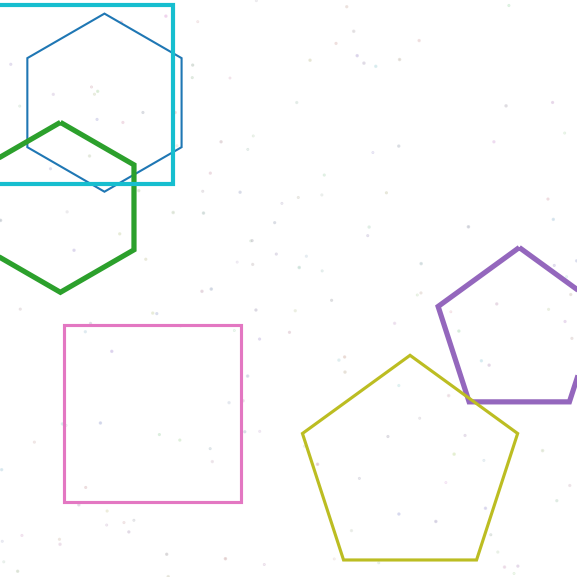[{"shape": "hexagon", "thickness": 1, "radius": 0.77, "center": [0.181, 0.821]}, {"shape": "hexagon", "thickness": 2.5, "radius": 0.74, "center": [0.105, 0.64]}, {"shape": "pentagon", "thickness": 2.5, "radius": 0.74, "center": [0.899, 0.423]}, {"shape": "square", "thickness": 1.5, "radius": 0.77, "center": [0.264, 0.283]}, {"shape": "pentagon", "thickness": 1.5, "radius": 0.98, "center": [0.71, 0.188]}, {"shape": "square", "thickness": 2, "radius": 0.78, "center": [0.145, 0.836]}]